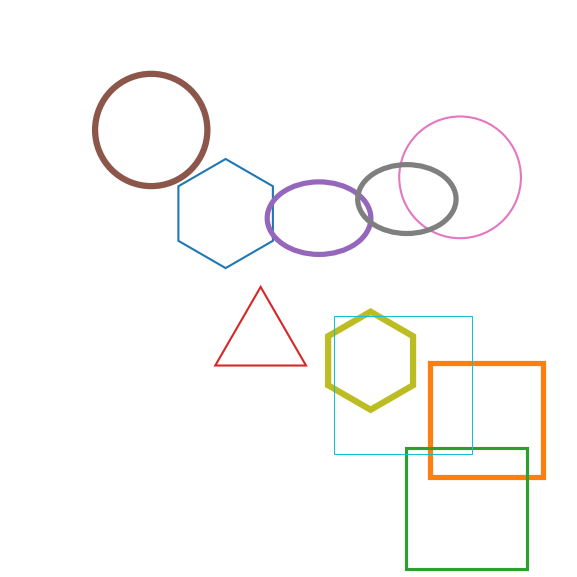[{"shape": "hexagon", "thickness": 1, "radius": 0.47, "center": [0.391, 0.629]}, {"shape": "square", "thickness": 2.5, "radius": 0.49, "center": [0.842, 0.272]}, {"shape": "square", "thickness": 1.5, "radius": 0.52, "center": [0.808, 0.119]}, {"shape": "triangle", "thickness": 1, "radius": 0.45, "center": [0.451, 0.412]}, {"shape": "oval", "thickness": 2.5, "radius": 0.45, "center": [0.552, 0.621]}, {"shape": "circle", "thickness": 3, "radius": 0.49, "center": [0.262, 0.774]}, {"shape": "circle", "thickness": 1, "radius": 0.53, "center": [0.797, 0.692]}, {"shape": "oval", "thickness": 2.5, "radius": 0.43, "center": [0.705, 0.654]}, {"shape": "hexagon", "thickness": 3, "radius": 0.42, "center": [0.642, 0.375]}, {"shape": "square", "thickness": 0.5, "radius": 0.6, "center": [0.698, 0.333]}]